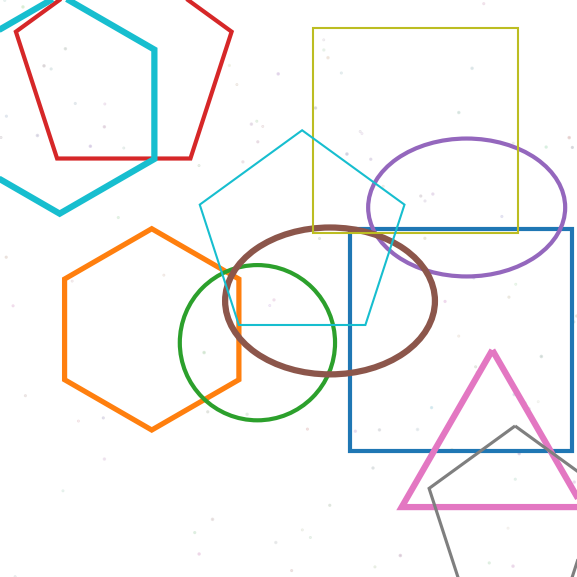[{"shape": "square", "thickness": 2, "radius": 0.96, "center": [0.798, 0.41]}, {"shape": "hexagon", "thickness": 2.5, "radius": 0.87, "center": [0.263, 0.429]}, {"shape": "circle", "thickness": 2, "radius": 0.67, "center": [0.446, 0.406]}, {"shape": "pentagon", "thickness": 2, "radius": 0.98, "center": [0.214, 0.884]}, {"shape": "oval", "thickness": 2, "radius": 0.85, "center": [0.808, 0.64]}, {"shape": "oval", "thickness": 3, "radius": 0.91, "center": [0.571, 0.478]}, {"shape": "triangle", "thickness": 3, "radius": 0.91, "center": [0.853, 0.212]}, {"shape": "pentagon", "thickness": 1.5, "radius": 0.78, "center": [0.892, 0.105]}, {"shape": "square", "thickness": 1, "radius": 0.89, "center": [0.72, 0.773]}, {"shape": "pentagon", "thickness": 1, "radius": 0.93, "center": [0.523, 0.587]}, {"shape": "hexagon", "thickness": 3, "radius": 0.95, "center": [0.103, 0.819]}]